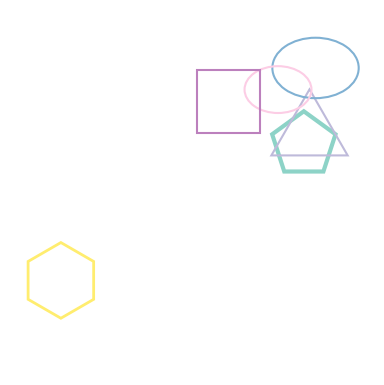[{"shape": "pentagon", "thickness": 3, "radius": 0.43, "center": [0.789, 0.624]}, {"shape": "triangle", "thickness": 1.5, "radius": 0.57, "center": [0.804, 0.654]}, {"shape": "oval", "thickness": 1.5, "radius": 0.56, "center": [0.82, 0.823]}, {"shape": "oval", "thickness": 1.5, "radius": 0.43, "center": [0.722, 0.767]}, {"shape": "square", "thickness": 1.5, "radius": 0.41, "center": [0.593, 0.736]}, {"shape": "hexagon", "thickness": 2, "radius": 0.49, "center": [0.158, 0.272]}]